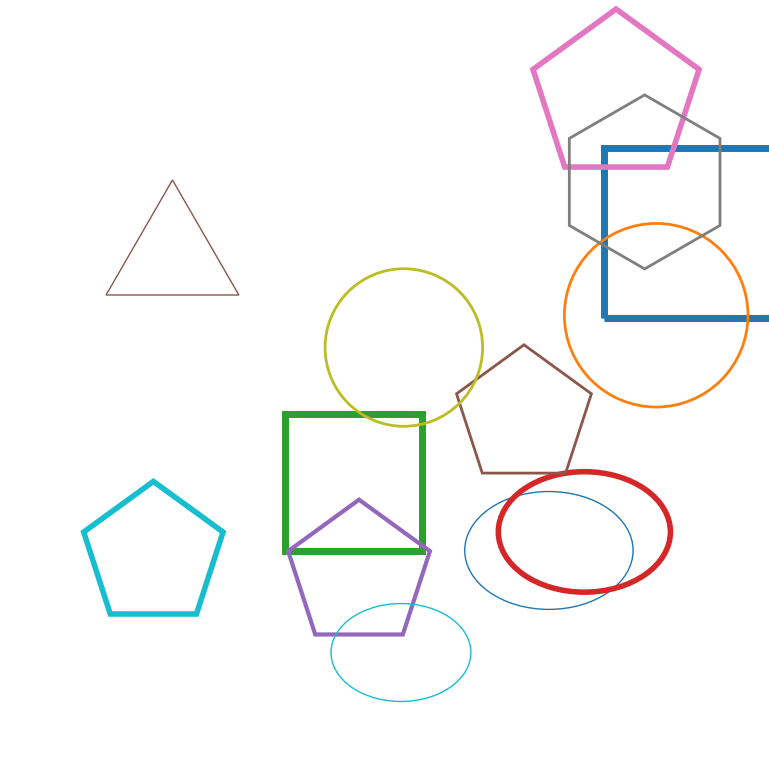[{"shape": "oval", "thickness": 0.5, "radius": 0.55, "center": [0.713, 0.285]}, {"shape": "square", "thickness": 2.5, "radius": 0.55, "center": [0.894, 0.697]}, {"shape": "circle", "thickness": 1, "radius": 0.6, "center": [0.852, 0.591]}, {"shape": "square", "thickness": 2.5, "radius": 0.44, "center": [0.459, 0.374]}, {"shape": "oval", "thickness": 2, "radius": 0.56, "center": [0.759, 0.309]}, {"shape": "pentagon", "thickness": 1.5, "radius": 0.48, "center": [0.466, 0.254]}, {"shape": "triangle", "thickness": 0.5, "radius": 0.5, "center": [0.224, 0.667]}, {"shape": "pentagon", "thickness": 1, "radius": 0.46, "center": [0.68, 0.46]}, {"shape": "pentagon", "thickness": 2, "radius": 0.57, "center": [0.8, 0.875]}, {"shape": "hexagon", "thickness": 1, "radius": 0.56, "center": [0.837, 0.764]}, {"shape": "circle", "thickness": 1, "radius": 0.51, "center": [0.524, 0.549]}, {"shape": "oval", "thickness": 0.5, "radius": 0.45, "center": [0.521, 0.153]}, {"shape": "pentagon", "thickness": 2, "radius": 0.48, "center": [0.199, 0.28]}]